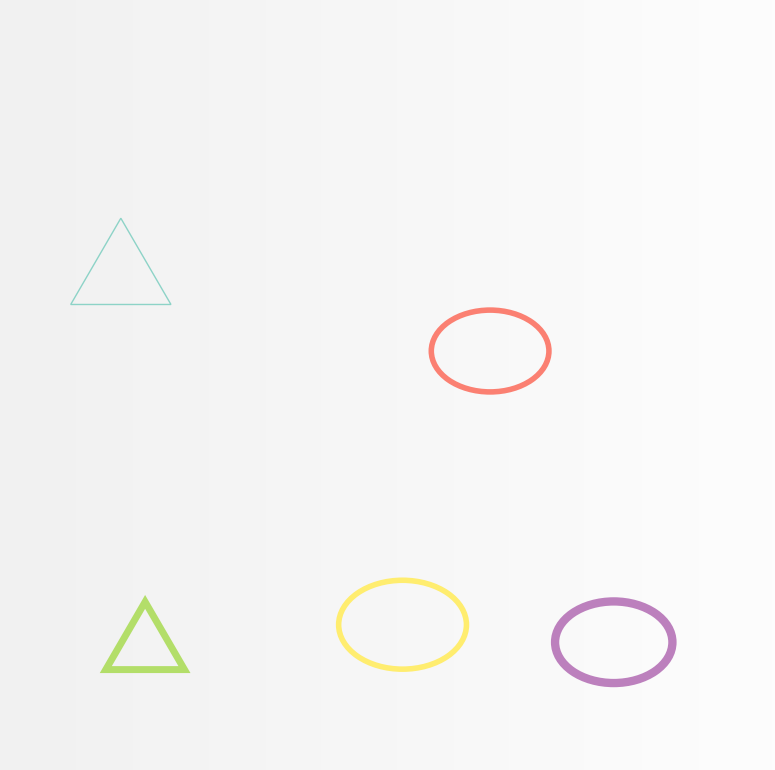[{"shape": "triangle", "thickness": 0.5, "radius": 0.37, "center": [0.156, 0.642]}, {"shape": "oval", "thickness": 2, "radius": 0.38, "center": [0.632, 0.544]}, {"shape": "triangle", "thickness": 2.5, "radius": 0.29, "center": [0.187, 0.16]}, {"shape": "oval", "thickness": 3, "radius": 0.38, "center": [0.792, 0.166]}, {"shape": "oval", "thickness": 2, "radius": 0.41, "center": [0.519, 0.189]}]